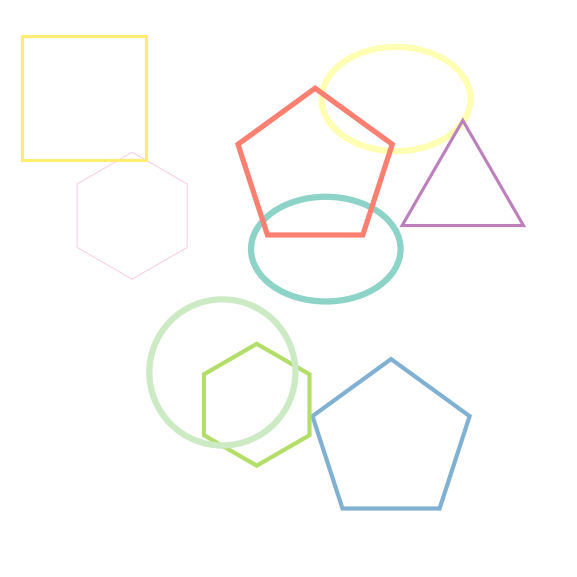[{"shape": "oval", "thickness": 3, "radius": 0.65, "center": [0.564, 0.568]}, {"shape": "oval", "thickness": 3, "radius": 0.64, "center": [0.686, 0.828]}, {"shape": "pentagon", "thickness": 2.5, "radius": 0.7, "center": [0.546, 0.706]}, {"shape": "pentagon", "thickness": 2, "radius": 0.72, "center": [0.677, 0.234]}, {"shape": "hexagon", "thickness": 2, "radius": 0.53, "center": [0.445, 0.298]}, {"shape": "hexagon", "thickness": 0.5, "radius": 0.55, "center": [0.229, 0.626]}, {"shape": "triangle", "thickness": 1.5, "radius": 0.61, "center": [0.801, 0.669]}, {"shape": "circle", "thickness": 3, "radius": 0.63, "center": [0.385, 0.354]}, {"shape": "square", "thickness": 1.5, "radius": 0.54, "center": [0.146, 0.83]}]